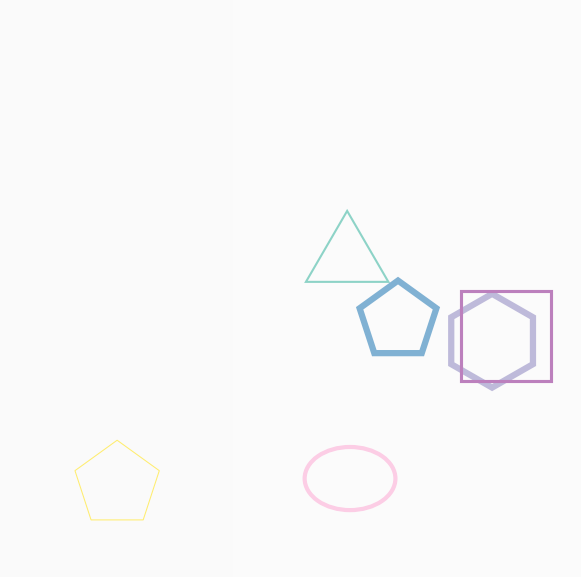[{"shape": "triangle", "thickness": 1, "radius": 0.41, "center": [0.597, 0.552]}, {"shape": "hexagon", "thickness": 3, "radius": 0.41, "center": [0.847, 0.409]}, {"shape": "pentagon", "thickness": 3, "radius": 0.35, "center": [0.685, 0.444]}, {"shape": "oval", "thickness": 2, "radius": 0.39, "center": [0.602, 0.17]}, {"shape": "square", "thickness": 1.5, "radius": 0.39, "center": [0.87, 0.417]}, {"shape": "pentagon", "thickness": 0.5, "radius": 0.38, "center": [0.202, 0.161]}]